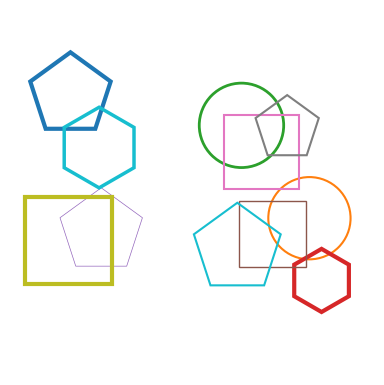[{"shape": "pentagon", "thickness": 3, "radius": 0.55, "center": [0.183, 0.754]}, {"shape": "circle", "thickness": 1.5, "radius": 0.53, "center": [0.804, 0.433]}, {"shape": "circle", "thickness": 2, "radius": 0.55, "center": [0.627, 0.674]}, {"shape": "hexagon", "thickness": 3, "radius": 0.41, "center": [0.835, 0.272]}, {"shape": "pentagon", "thickness": 0.5, "radius": 0.56, "center": [0.263, 0.4]}, {"shape": "square", "thickness": 1, "radius": 0.43, "center": [0.708, 0.392]}, {"shape": "square", "thickness": 1.5, "radius": 0.48, "center": [0.68, 0.605]}, {"shape": "pentagon", "thickness": 1.5, "radius": 0.43, "center": [0.746, 0.667]}, {"shape": "square", "thickness": 3, "radius": 0.56, "center": [0.177, 0.375]}, {"shape": "pentagon", "thickness": 1.5, "radius": 0.59, "center": [0.616, 0.355]}, {"shape": "hexagon", "thickness": 2.5, "radius": 0.52, "center": [0.257, 0.617]}]